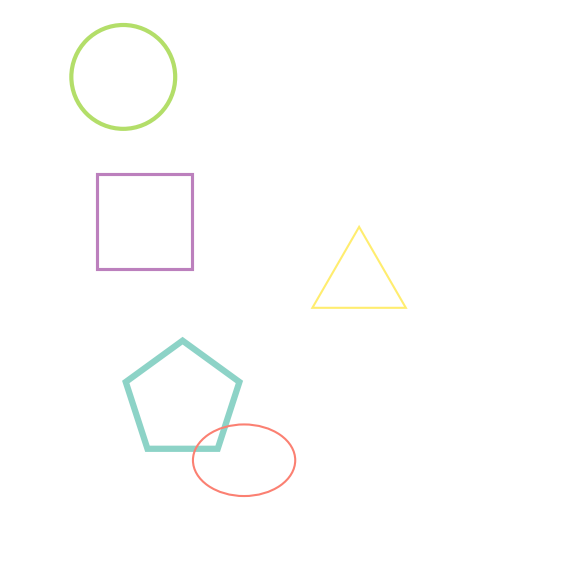[{"shape": "pentagon", "thickness": 3, "radius": 0.52, "center": [0.316, 0.306]}, {"shape": "oval", "thickness": 1, "radius": 0.44, "center": [0.423, 0.202]}, {"shape": "circle", "thickness": 2, "radius": 0.45, "center": [0.213, 0.866]}, {"shape": "square", "thickness": 1.5, "radius": 0.41, "center": [0.25, 0.615]}, {"shape": "triangle", "thickness": 1, "radius": 0.47, "center": [0.622, 0.513]}]